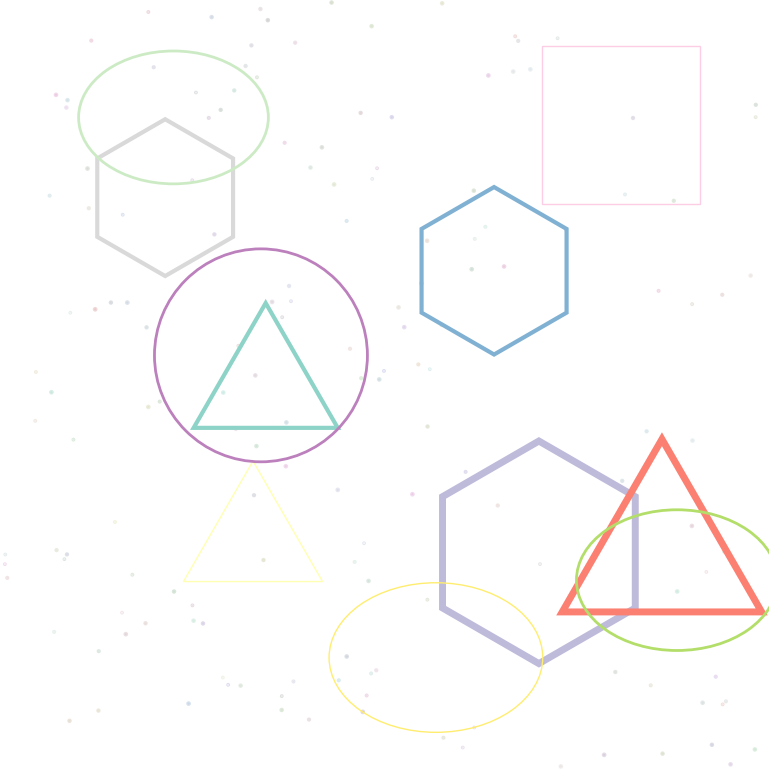[{"shape": "triangle", "thickness": 1.5, "radius": 0.54, "center": [0.345, 0.498]}, {"shape": "triangle", "thickness": 0.5, "radius": 0.52, "center": [0.329, 0.297]}, {"shape": "hexagon", "thickness": 2.5, "radius": 0.72, "center": [0.7, 0.283]}, {"shape": "triangle", "thickness": 2.5, "radius": 0.75, "center": [0.86, 0.28]}, {"shape": "hexagon", "thickness": 1.5, "radius": 0.54, "center": [0.642, 0.648]}, {"shape": "oval", "thickness": 1, "radius": 0.65, "center": [0.879, 0.247]}, {"shape": "square", "thickness": 0.5, "radius": 0.51, "center": [0.807, 0.837]}, {"shape": "hexagon", "thickness": 1.5, "radius": 0.51, "center": [0.215, 0.743]}, {"shape": "circle", "thickness": 1, "radius": 0.69, "center": [0.339, 0.539]}, {"shape": "oval", "thickness": 1, "radius": 0.62, "center": [0.225, 0.848]}, {"shape": "oval", "thickness": 0.5, "radius": 0.69, "center": [0.566, 0.146]}]